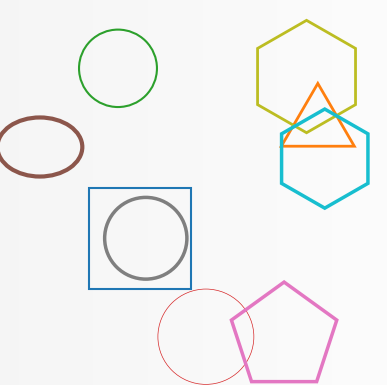[{"shape": "square", "thickness": 1.5, "radius": 0.65, "center": [0.361, 0.38]}, {"shape": "triangle", "thickness": 2, "radius": 0.54, "center": [0.82, 0.675]}, {"shape": "circle", "thickness": 1.5, "radius": 0.5, "center": [0.304, 0.823]}, {"shape": "circle", "thickness": 0.5, "radius": 0.62, "center": [0.531, 0.125]}, {"shape": "oval", "thickness": 3, "radius": 0.55, "center": [0.103, 0.618]}, {"shape": "pentagon", "thickness": 2.5, "radius": 0.71, "center": [0.733, 0.124]}, {"shape": "circle", "thickness": 2.5, "radius": 0.53, "center": [0.376, 0.381]}, {"shape": "hexagon", "thickness": 2, "radius": 0.73, "center": [0.791, 0.801]}, {"shape": "hexagon", "thickness": 2.5, "radius": 0.64, "center": [0.838, 0.588]}]